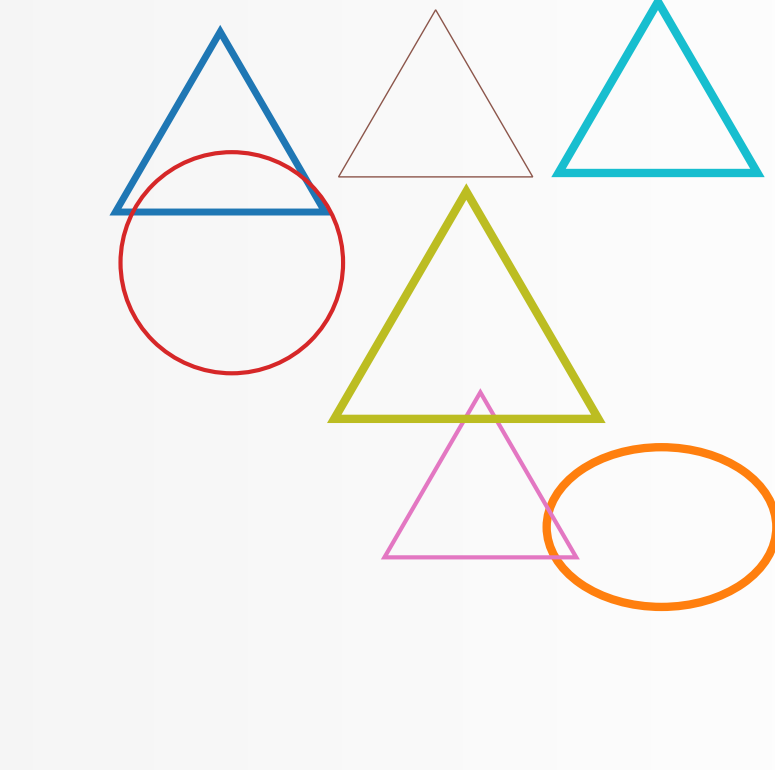[{"shape": "triangle", "thickness": 2.5, "radius": 0.78, "center": [0.284, 0.803]}, {"shape": "oval", "thickness": 3, "radius": 0.74, "center": [0.854, 0.315]}, {"shape": "circle", "thickness": 1.5, "radius": 0.72, "center": [0.299, 0.659]}, {"shape": "triangle", "thickness": 0.5, "radius": 0.72, "center": [0.562, 0.843]}, {"shape": "triangle", "thickness": 1.5, "radius": 0.71, "center": [0.62, 0.348]}, {"shape": "triangle", "thickness": 3, "radius": 0.98, "center": [0.602, 0.554]}, {"shape": "triangle", "thickness": 3, "radius": 0.74, "center": [0.849, 0.849]}]